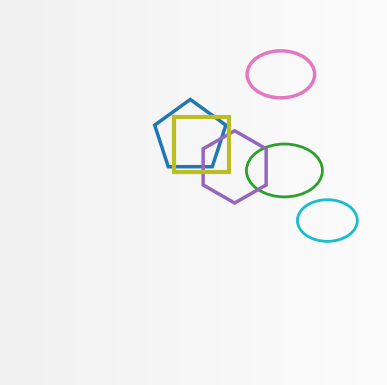[{"shape": "pentagon", "thickness": 2.5, "radius": 0.48, "center": [0.491, 0.645]}, {"shape": "oval", "thickness": 2, "radius": 0.49, "center": [0.734, 0.557]}, {"shape": "hexagon", "thickness": 2.5, "radius": 0.47, "center": [0.606, 0.567]}, {"shape": "oval", "thickness": 2.5, "radius": 0.44, "center": [0.725, 0.807]}, {"shape": "square", "thickness": 3, "radius": 0.35, "center": [0.52, 0.625]}, {"shape": "oval", "thickness": 2, "radius": 0.39, "center": [0.845, 0.427]}]